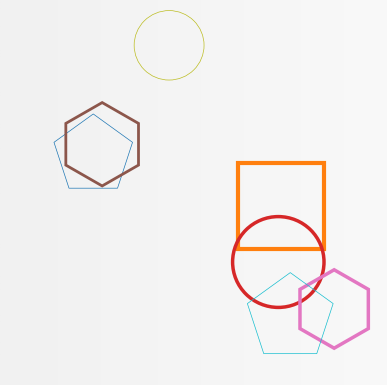[{"shape": "pentagon", "thickness": 0.5, "radius": 0.53, "center": [0.241, 0.597]}, {"shape": "square", "thickness": 3, "radius": 0.56, "center": [0.725, 0.465]}, {"shape": "circle", "thickness": 2.5, "radius": 0.59, "center": [0.718, 0.319]}, {"shape": "hexagon", "thickness": 2, "radius": 0.54, "center": [0.264, 0.625]}, {"shape": "hexagon", "thickness": 2.5, "radius": 0.51, "center": [0.862, 0.197]}, {"shape": "circle", "thickness": 0.5, "radius": 0.45, "center": [0.436, 0.882]}, {"shape": "pentagon", "thickness": 0.5, "radius": 0.58, "center": [0.749, 0.176]}]